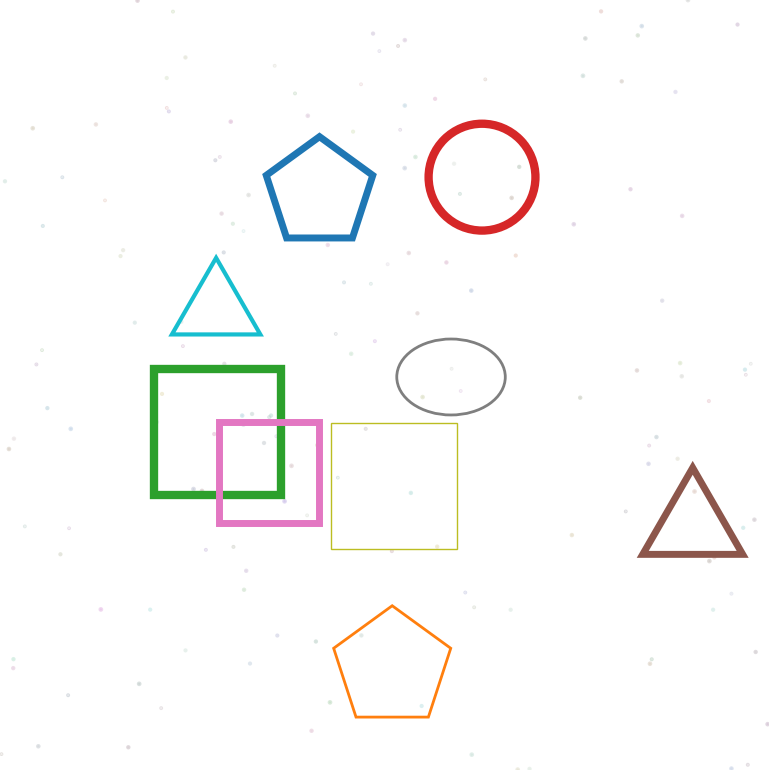[{"shape": "pentagon", "thickness": 2.5, "radius": 0.36, "center": [0.415, 0.75]}, {"shape": "pentagon", "thickness": 1, "radius": 0.4, "center": [0.509, 0.133]}, {"shape": "square", "thickness": 3, "radius": 0.41, "center": [0.282, 0.439]}, {"shape": "circle", "thickness": 3, "radius": 0.35, "center": [0.626, 0.77]}, {"shape": "triangle", "thickness": 2.5, "radius": 0.37, "center": [0.9, 0.318]}, {"shape": "square", "thickness": 2.5, "radius": 0.33, "center": [0.35, 0.386]}, {"shape": "oval", "thickness": 1, "radius": 0.35, "center": [0.586, 0.51]}, {"shape": "square", "thickness": 0.5, "radius": 0.41, "center": [0.512, 0.369]}, {"shape": "triangle", "thickness": 1.5, "radius": 0.33, "center": [0.281, 0.599]}]